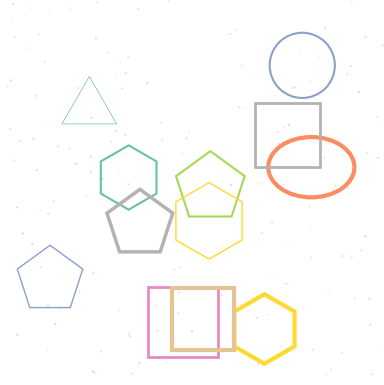[{"shape": "triangle", "thickness": 0.5, "radius": 0.41, "center": [0.232, 0.719]}, {"shape": "hexagon", "thickness": 1.5, "radius": 0.42, "center": [0.334, 0.539]}, {"shape": "oval", "thickness": 3, "radius": 0.56, "center": [0.809, 0.566]}, {"shape": "pentagon", "thickness": 1, "radius": 0.45, "center": [0.13, 0.273]}, {"shape": "circle", "thickness": 1.5, "radius": 0.42, "center": [0.785, 0.83]}, {"shape": "square", "thickness": 2, "radius": 0.45, "center": [0.476, 0.164]}, {"shape": "pentagon", "thickness": 1.5, "radius": 0.47, "center": [0.546, 0.514]}, {"shape": "hexagon", "thickness": 1, "radius": 0.5, "center": [0.543, 0.426]}, {"shape": "hexagon", "thickness": 3, "radius": 0.45, "center": [0.687, 0.145]}, {"shape": "square", "thickness": 3, "radius": 0.4, "center": [0.527, 0.172]}, {"shape": "square", "thickness": 2, "radius": 0.42, "center": [0.746, 0.649]}, {"shape": "pentagon", "thickness": 2.5, "radius": 0.45, "center": [0.363, 0.418]}]